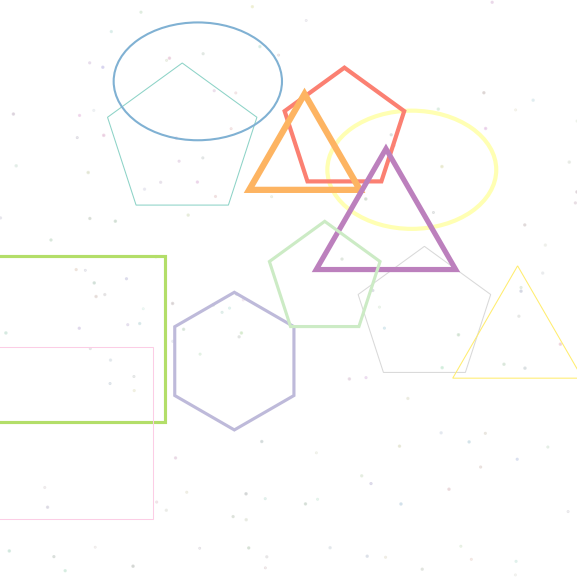[{"shape": "pentagon", "thickness": 0.5, "radius": 0.68, "center": [0.316, 0.754]}, {"shape": "oval", "thickness": 2, "radius": 0.73, "center": [0.713, 0.705]}, {"shape": "hexagon", "thickness": 1.5, "radius": 0.6, "center": [0.406, 0.374]}, {"shape": "pentagon", "thickness": 2, "radius": 0.54, "center": [0.596, 0.773]}, {"shape": "oval", "thickness": 1, "radius": 0.73, "center": [0.343, 0.858]}, {"shape": "triangle", "thickness": 3, "radius": 0.55, "center": [0.527, 0.726]}, {"shape": "square", "thickness": 1.5, "radius": 0.72, "center": [0.141, 0.412]}, {"shape": "square", "thickness": 0.5, "radius": 0.74, "center": [0.115, 0.249]}, {"shape": "pentagon", "thickness": 0.5, "radius": 0.6, "center": [0.735, 0.452]}, {"shape": "triangle", "thickness": 2.5, "radius": 0.7, "center": [0.668, 0.602]}, {"shape": "pentagon", "thickness": 1.5, "radius": 0.5, "center": [0.562, 0.515]}, {"shape": "triangle", "thickness": 0.5, "radius": 0.65, "center": [0.896, 0.409]}]